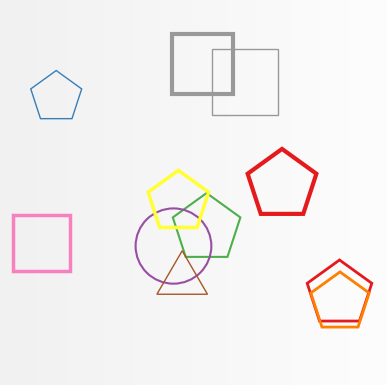[{"shape": "pentagon", "thickness": 3, "radius": 0.47, "center": [0.728, 0.52]}, {"shape": "pentagon", "thickness": 2, "radius": 0.44, "center": [0.876, 0.237]}, {"shape": "pentagon", "thickness": 1, "radius": 0.35, "center": [0.145, 0.748]}, {"shape": "pentagon", "thickness": 1.5, "radius": 0.46, "center": [0.533, 0.407]}, {"shape": "circle", "thickness": 1.5, "radius": 0.49, "center": [0.448, 0.361]}, {"shape": "pentagon", "thickness": 2, "radius": 0.4, "center": [0.877, 0.215]}, {"shape": "pentagon", "thickness": 2.5, "radius": 0.41, "center": [0.46, 0.475]}, {"shape": "triangle", "thickness": 1, "radius": 0.38, "center": [0.47, 0.273]}, {"shape": "square", "thickness": 2.5, "radius": 0.36, "center": [0.107, 0.37]}, {"shape": "square", "thickness": 3, "radius": 0.39, "center": [0.522, 0.834]}, {"shape": "square", "thickness": 1, "radius": 0.43, "center": [0.632, 0.788]}]